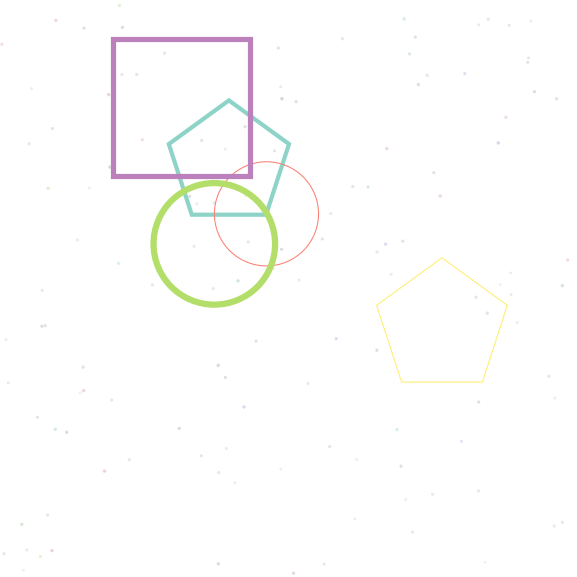[{"shape": "pentagon", "thickness": 2, "radius": 0.55, "center": [0.396, 0.716]}, {"shape": "circle", "thickness": 0.5, "radius": 0.45, "center": [0.461, 0.629]}, {"shape": "circle", "thickness": 3, "radius": 0.53, "center": [0.371, 0.577]}, {"shape": "square", "thickness": 2.5, "radius": 0.59, "center": [0.315, 0.812]}, {"shape": "pentagon", "thickness": 0.5, "radius": 0.59, "center": [0.765, 0.434]}]